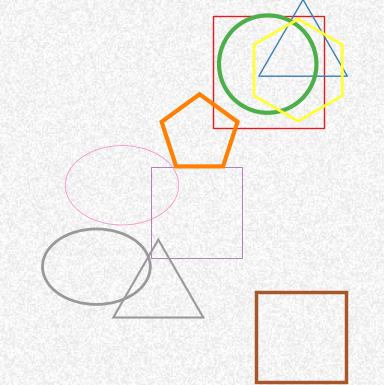[{"shape": "square", "thickness": 1, "radius": 0.72, "center": [0.697, 0.812]}, {"shape": "triangle", "thickness": 1, "radius": 0.66, "center": [0.787, 0.868]}, {"shape": "circle", "thickness": 3, "radius": 0.63, "center": [0.695, 0.834]}, {"shape": "square", "thickness": 0.5, "radius": 0.59, "center": [0.511, 0.448]}, {"shape": "pentagon", "thickness": 3, "radius": 0.52, "center": [0.518, 0.652]}, {"shape": "hexagon", "thickness": 2, "radius": 0.66, "center": [0.774, 0.818]}, {"shape": "square", "thickness": 2.5, "radius": 0.59, "center": [0.782, 0.125]}, {"shape": "oval", "thickness": 0.5, "radius": 0.74, "center": [0.317, 0.519]}, {"shape": "triangle", "thickness": 1.5, "radius": 0.67, "center": [0.411, 0.243]}, {"shape": "oval", "thickness": 2, "radius": 0.7, "center": [0.25, 0.307]}]